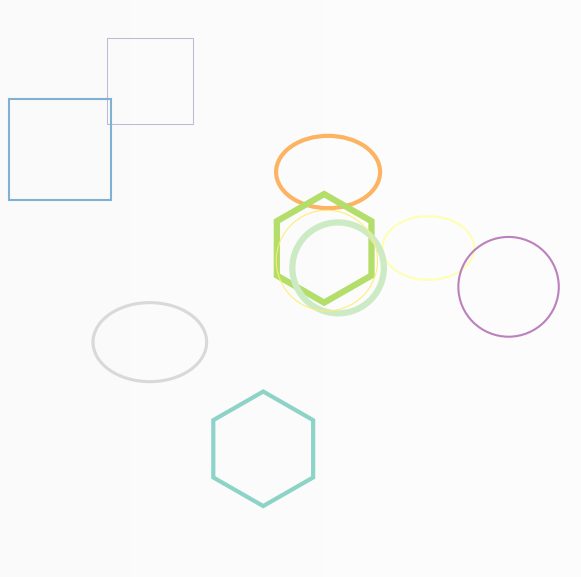[{"shape": "hexagon", "thickness": 2, "radius": 0.5, "center": [0.453, 0.222]}, {"shape": "oval", "thickness": 1, "radius": 0.39, "center": [0.737, 0.57]}, {"shape": "square", "thickness": 0.5, "radius": 0.37, "center": [0.258, 0.858]}, {"shape": "square", "thickness": 1, "radius": 0.44, "center": [0.104, 0.74]}, {"shape": "oval", "thickness": 2, "radius": 0.45, "center": [0.564, 0.701]}, {"shape": "hexagon", "thickness": 3, "radius": 0.47, "center": [0.558, 0.569]}, {"shape": "oval", "thickness": 1.5, "radius": 0.49, "center": [0.258, 0.407]}, {"shape": "circle", "thickness": 1, "radius": 0.43, "center": [0.875, 0.502]}, {"shape": "circle", "thickness": 3, "radius": 0.39, "center": [0.582, 0.535]}, {"shape": "circle", "thickness": 0.5, "radius": 0.44, "center": [0.562, 0.548]}]